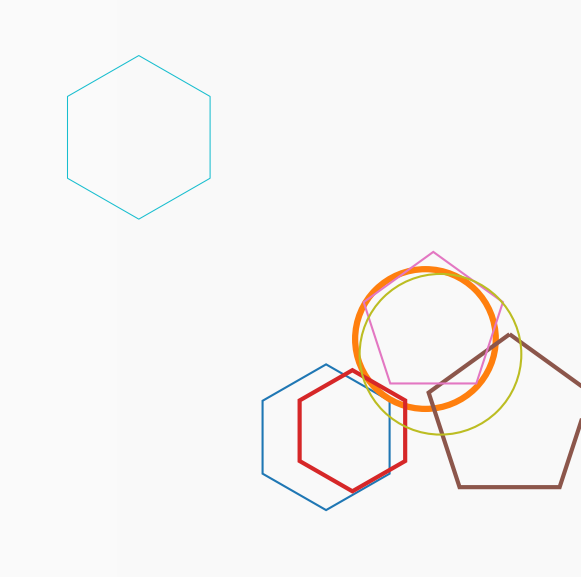[{"shape": "hexagon", "thickness": 1, "radius": 0.63, "center": [0.561, 0.242]}, {"shape": "circle", "thickness": 3, "radius": 0.6, "center": [0.732, 0.412]}, {"shape": "hexagon", "thickness": 2, "radius": 0.52, "center": [0.606, 0.253]}, {"shape": "pentagon", "thickness": 2, "radius": 0.73, "center": [0.877, 0.274]}, {"shape": "pentagon", "thickness": 1, "radius": 0.63, "center": [0.745, 0.437]}, {"shape": "circle", "thickness": 1, "radius": 0.7, "center": [0.758, 0.386]}, {"shape": "hexagon", "thickness": 0.5, "radius": 0.71, "center": [0.239, 0.761]}]